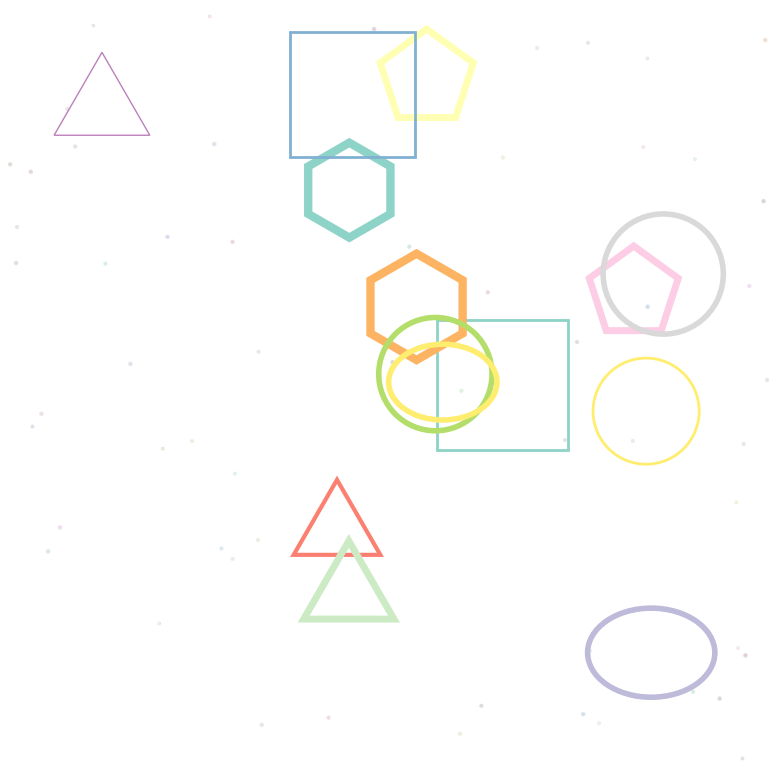[{"shape": "square", "thickness": 1, "radius": 0.42, "center": [0.653, 0.5]}, {"shape": "hexagon", "thickness": 3, "radius": 0.31, "center": [0.454, 0.753]}, {"shape": "pentagon", "thickness": 2.5, "radius": 0.32, "center": [0.554, 0.899]}, {"shape": "oval", "thickness": 2, "radius": 0.41, "center": [0.846, 0.152]}, {"shape": "triangle", "thickness": 1.5, "radius": 0.33, "center": [0.438, 0.312]}, {"shape": "square", "thickness": 1, "radius": 0.41, "center": [0.458, 0.877]}, {"shape": "hexagon", "thickness": 3, "radius": 0.35, "center": [0.541, 0.602]}, {"shape": "circle", "thickness": 2, "radius": 0.37, "center": [0.565, 0.514]}, {"shape": "pentagon", "thickness": 2.5, "radius": 0.3, "center": [0.823, 0.62]}, {"shape": "circle", "thickness": 2, "radius": 0.39, "center": [0.861, 0.644]}, {"shape": "triangle", "thickness": 0.5, "radius": 0.36, "center": [0.132, 0.86]}, {"shape": "triangle", "thickness": 2.5, "radius": 0.34, "center": [0.453, 0.23]}, {"shape": "circle", "thickness": 1, "radius": 0.34, "center": [0.839, 0.466]}, {"shape": "oval", "thickness": 2, "radius": 0.35, "center": [0.575, 0.504]}]